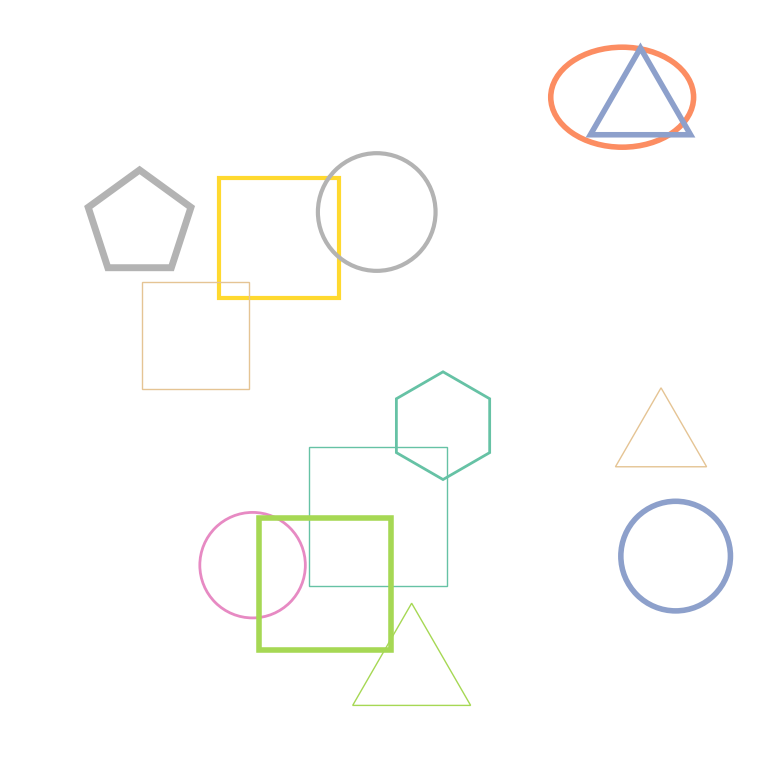[{"shape": "square", "thickness": 0.5, "radius": 0.45, "center": [0.491, 0.329]}, {"shape": "hexagon", "thickness": 1, "radius": 0.35, "center": [0.575, 0.447]}, {"shape": "oval", "thickness": 2, "radius": 0.46, "center": [0.808, 0.874]}, {"shape": "circle", "thickness": 2, "radius": 0.36, "center": [0.877, 0.278]}, {"shape": "triangle", "thickness": 2, "radius": 0.38, "center": [0.832, 0.863]}, {"shape": "circle", "thickness": 1, "radius": 0.34, "center": [0.328, 0.266]}, {"shape": "triangle", "thickness": 0.5, "radius": 0.44, "center": [0.535, 0.128]}, {"shape": "square", "thickness": 2, "radius": 0.43, "center": [0.422, 0.242]}, {"shape": "square", "thickness": 1.5, "radius": 0.39, "center": [0.363, 0.691]}, {"shape": "square", "thickness": 0.5, "radius": 0.35, "center": [0.254, 0.564]}, {"shape": "triangle", "thickness": 0.5, "radius": 0.34, "center": [0.858, 0.428]}, {"shape": "circle", "thickness": 1.5, "radius": 0.38, "center": [0.489, 0.725]}, {"shape": "pentagon", "thickness": 2.5, "radius": 0.35, "center": [0.181, 0.709]}]